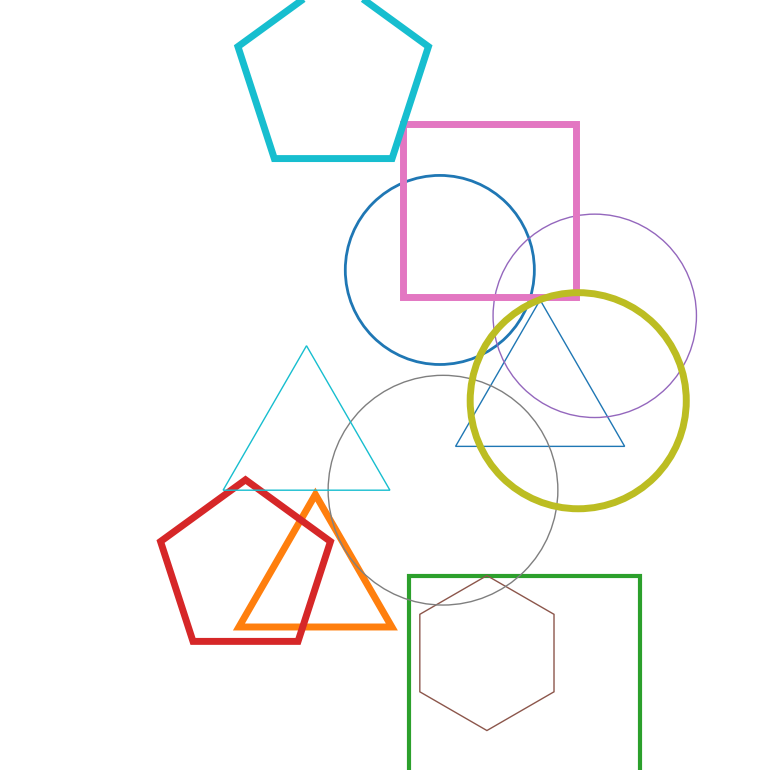[{"shape": "circle", "thickness": 1, "radius": 0.61, "center": [0.571, 0.649]}, {"shape": "triangle", "thickness": 0.5, "radius": 0.63, "center": [0.701, 0.484]}, {"shape": "triangle", "thickness": 2.5, "radius": 0.57, "center": [0.41, 0.243]}, {"shape": "square", "thickness": 1.5, "radius": 0.75, "center": [0.681, 0.103]}, {"shape": "pentagon", "thickness": 2.5, "radius": 0.58, "center": [0.319, 0.261]}, {"shape": "circle", "thickness": 0.5, "radius": 0.66, "center": [0.772, 0.59]}, {"shape": "hexagon", "thickness": 0.5, "radius": 0.5, "center": [0.632, 0.152]}, {"shape": "square", "thickness": 2.5, "radius": 0.56, "center": [0.635, 0.726]}, {"shape": "circle", "thickness": 0.5, "radius": 0.75, "center": [0.575, 0.363]}, {"shape": "circle", "thickness": 2.5, "radius": 0.7, "center": [0.751, 0.48]}, {"shape": "triangle", "thickness": 0.5, "radius": 0.63, "center": [0.398, 0.426]}, {"shape": "pentagon", "thickness": 2.5, "radius": 0.65, "center": [0.433, 0.899]}]